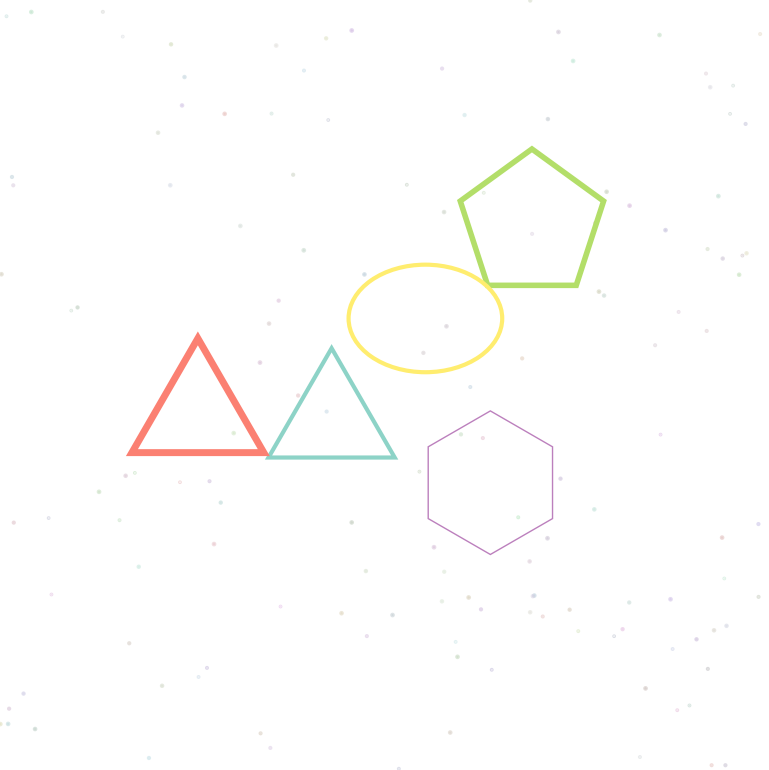[{"shape": "triangle", "thickness": 1.5, "radius": 0.47, "center": [0.431, 0.453]}, {"shape": "triangle", "thickness": 2.5, "radius": 0.49, "center": [0.257, 0.462]}, {"shape": "pentagon", "thickness": 2, "radius": 0.49, "center": [0.691, 0.709]}, {"shape": "hexagon", "thickness": 0.5, "radius": 0.47, "center": [0.637, 0.373]}, {"shape": "oval", "thickness": 1.5, "radius": 0.5, "center": [0.552, 0.586]}]